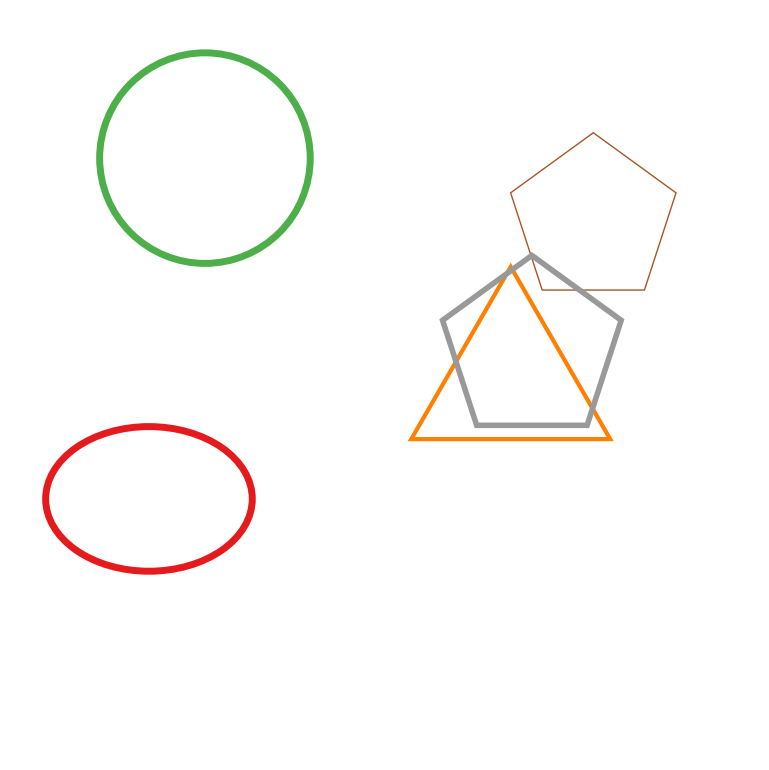[{"shape": "oval", "thickness": 2.5, "radius": 0.67, "center": [0.193, 0.352]}, {"shape": "circle", "thickness": 2.5, "radius": 0.68, "center": [0.266, 0.795]}, {"shape": "triangle", "thickness": 1.5, "radius": 0.75, "center": [0.663, 0.504]}, {"shape": "pentagon", "thickness": 0.5, "radius": 0.56, "center": [0.771, 0.715]}, {"shape": "pentagon", "thickness": 2, "radius": 0.61, "center": [0.691, 0.546]}]